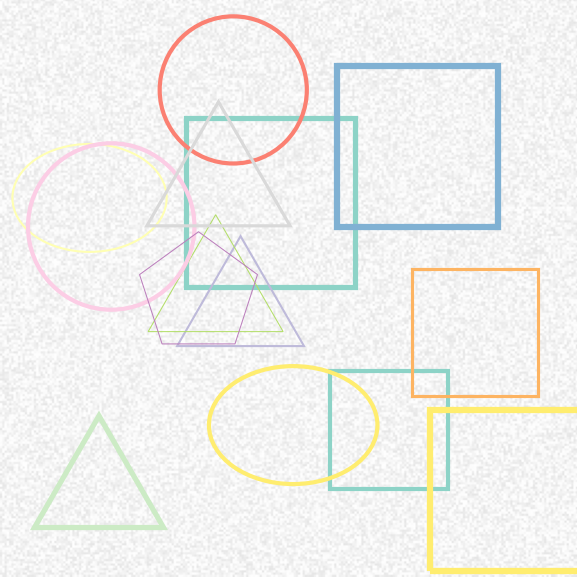[{"shape": "square", "thickness": 2, "radius": 0.51, "center": [0.673, 0.255]}, {"shape": "square", "thickness": 2.5, "radius": 0.73, "center": [0.469, 0.648]}, {"shape": "oval", "thickness": 1, "radius": 0.67, "center": [0.155, 0.656]}, {"shape": "triangle", "thickness": 1, "radius": 0.63, "center": [0.417, 0.463]}, {"shape": "circle", "thickness": 2, "radius": 0.64, "center": [0.404, 0.843]}, {"shape": "square", "thickness": 3, "radius": 0.69, "center": [0.723, 0.745]}, {"shape": "square", "thickness": 1.5, "radius": 0.55, "center": [0.822, 0.423]}, {"shape": "triangle", "thickness": 0.5, "radius": 0.67, "center": [0.373, 0.492]}, {"shape": "circle", "thickness": 2, "radius": 0.72, "center": [0.193, 0.607]}, {"shape": "triangle", "thickness": 1.5, "radius": 0.72, "center": [0.378, 0.68]}, {"shape": "pentagon", "thickness": 0.5, "radius": 0.54, "center": [0.344, 0.49]}, {"shape": "triangle", "thickness": 2.5, "radius": 0.64, "center": [0.171, 0.15]}, {"shape": "oval", "thickness": 2, "radius": 0.73, "center": [0.508, 0.263]}, {"shape": "square", "thickness": 3, "radius": 0.7, "center": [0.885, 0.15]}]